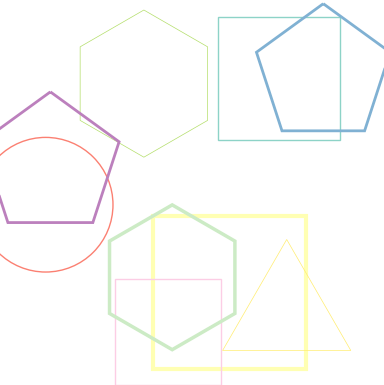[{"shape": "square", "thickness": 1, "radius": 0.8, "center": [0.725, 0.796]}, {"shape": "square", "thickness": 3, "radius": 0.99, "center": [0.596, 0.241]}, {"shape": "circle", "thickness": 1, "radius": 0.87, "center": [0.119, 0.468]}, {"shape": "pentagon", "thickness": 2, "radius": 0.91, "center": [0.84, 0.808]}, {"shape": "hexagon", "thickness": 0.5, "radius": 0.96, "center": [0.374, 0.783]}, {"shape": "square", "thickness": 1, "radius": 0.69, "center": [0.436, 0.137]}, {"shape": "pentagon", "thickness": 2, "radius": 0.94, "center": [0.131, 0.574]}, {"shape": "hexagon", "thickness": 2.5, "radius": 0.94, "center": [0.447, 0.28]}, {"shape": "triangle", "thickness": 0.5, "radius": 0.96, "center": [0.745, 0.186]}]